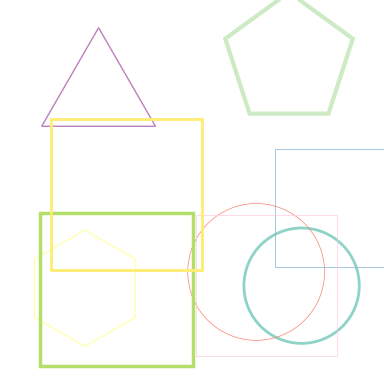[{"shape": "circle", "thickness": 2, "radius": 0.75, "center": [0.783, 0.258]}, {"shape": "hexagon", "thickness": 1, "radius": 0.76, "center": [0.221, 0.252]}, {"shape": "circle", "thickness": 0.5, "radius": 0.89, "center": [0.665, 0.294]}, {"shape": "square", "thickness": 0.5, "radius": 0.76, "center": [0.867, 0.459]}, {"shape": "square", "thickness": 2.5, "radius": 0.99, "center": [0.303, 0.247]}, {"shape": "square", "thickness": 0.5, "radius": 0.92, "center": [0.693, 0.259]}, {"shape": "triangle", "thickness": 1, "radius": 0.85, "center": [0.256, 0.757]}, {"shape": "pentagon", "thickness": 3, "radius": 0.87, "center": [0.751, 0.846]}, {"shape": "square", "thickness": 2, "radius": 0.98, "center": [0.328, 0.495]}]